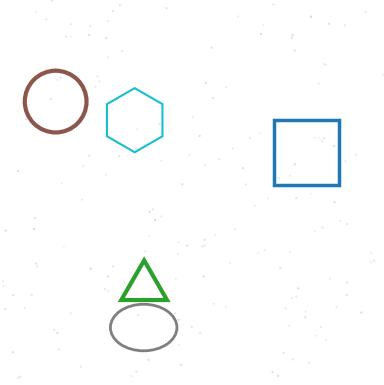[{"shape": "square", "thickness": 2.5, "radius": 0.42, "center": [0.795, 0.604]}, {"shape": "triangle", "thickness": 3, "radius": 0.34, "center": [0.374, 0.255]}, {"shape": "circle", "thickness": 3, "radius": 0.4, "center": [0.145, 0.736]}, {"shape": "oval", "thickness": 2, "radius": 0.43, "center": [0.373, 0.149]}, {"shape": "hexagon", "thickness": 1.5, "radius": 0.42, "center": [0.35, 0.688]}]